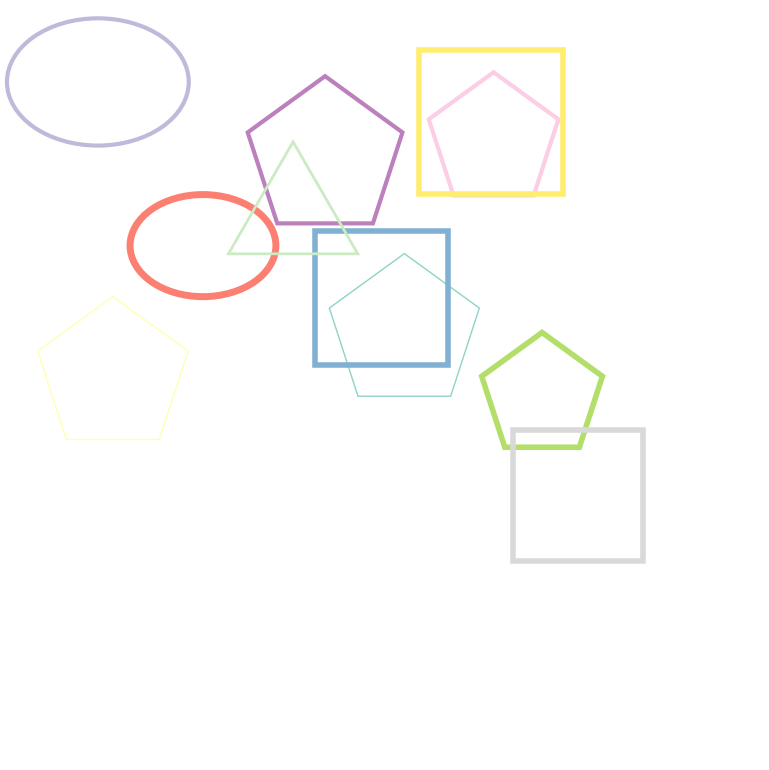[{"shape": "pentagon", "thickness": 0.5, "radius": 0.51, "center": [0.525, 0.568]}, {"shape": "pentagon", "thickness": 0.5, "radius": 0.51, "center": [0.147, 0.512]}, {"shape": "oval", "thickness": 1.5, "radius": 0.59, "center": [0.127, 0.894]}, {"shape": "oval", "thickness": 2.5, "radius": 0.47, "center": [0.264, 0.681]}, {"shape": "square", "thickness": 2, "radius": 0.43, "center": [0.495, 0.613]}, {"shape": "pentagon", "thickness": 2, "radius": 0.41, "center": [0.704, 0.486]}, {"shape": "pentagon", "thickness": 1.5, "radius": 0.44, "center": [0.641, 0.818]}, {"shape": "square", "thickness": 2, "radius": 0.42, "center": [0.751, 0.356]}, {"shape": "pentagon", "thickness": 1.5, "radius": 0.53, "center": [0.422, 0.795]}, {"shape": "triangle", "thickness": 1, "radius": 0.48, "center": [0.381, 0.719]}, {"shape": "square", "thickness": 2, "radius": 0.47, "center": [0.638, 0.842]}]